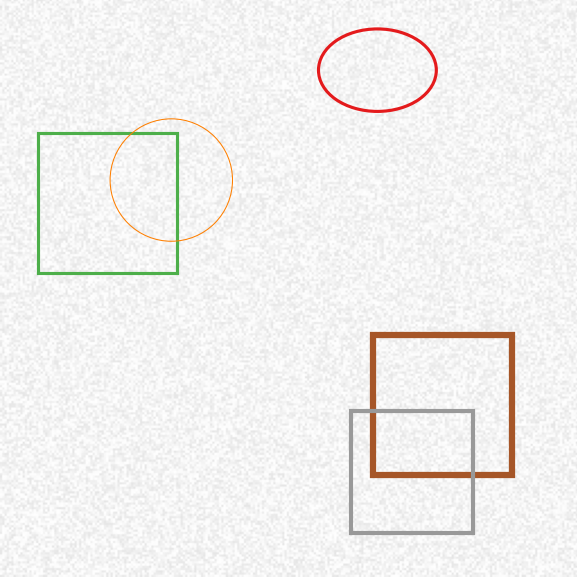[{"shape": "oval", "thickness": 1.5, "radius": 0.51, "center": [0.654, 0.878]}, {"shape": "square", "thickness": 1.5, "radius": 0.6, "center": [0.186, 0.648]}, {"shape": "circle", "thickness": 0.5, "radius": 0.53, "center": [0.297, 0.687]}, {"shape": "square", "thickness": 3, "radius": 0.6, "center": [0.766, 0.298]}, {"shape": "square", "thickness": 2, "radius": 0.53, "center": [0.713, 0.181]}]